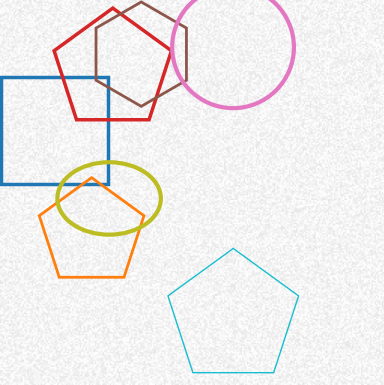[{"shape": "square", "thickness": 2.5, "radius": 0.69, "center": [0.142, 0.661]}, {"shape": "pentagon", "thickness": 2, "radius": 0.71, "center": [0.238, 0.396]}, {"shape": "pentagon", "thickness": 2.5, "radius": 0.8, "center": [0.293, 0.819]}, {"shape": "hexagon", "thickness": 2, "radius": 0.68, "center": [0.367, 0.859]}, {"shape": "circle", "thickness": 3, "radius": 0.79, "center": [0.605, 0.877]}, {"shape": "oval", "thickness": 3, "radius": 0.67, "center": [0.283, 0.485]}, {"shape": "pentagon", "thickness": 1, "radius": 0.89, "center": [0.606, 0.176]}]